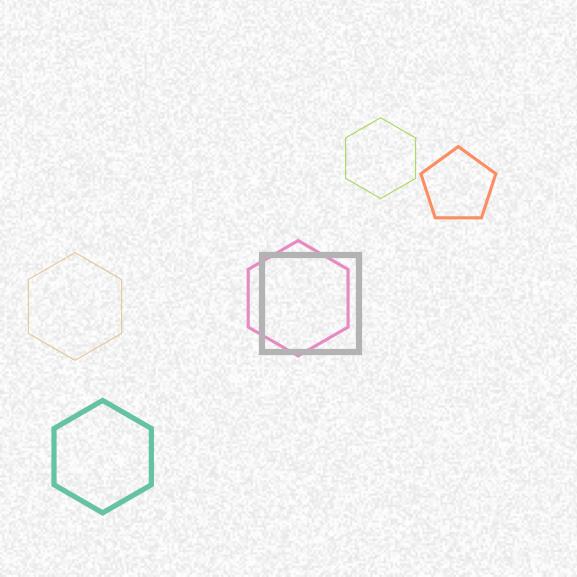[{"shape": "hexagon", "thickness": 2.5, "radius": 0.49, "center": [0.178, 0.208]}, {"shape": "pentagon", "thickness": 1.5, "radius": 0.34, "center": [0.794, 0.677]}, {"shape": "hexagon", "thickness": 1.5, "radius": 0.5, "center": [0.516, 0.483]}, {"shape": "hexagon", "thickness": 0.5, "radius": 0.35, "center": [0.659, 0.725]}, {"shape": "hexagon", "thickness": 0.5, "radius": 0.47, "center": [0.13, 0.469]}, {"shape": "square", "thickness": 3, "radius": 0.42, "center": [0.538, 0.474]}]